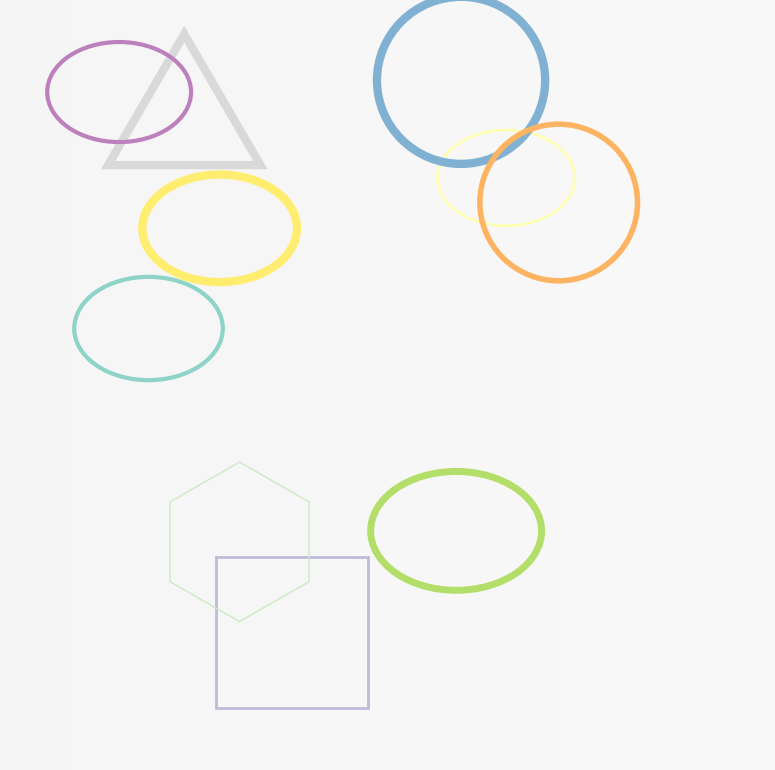[{"shape": "oval", "thickness": 1.5, "radius": 0.48, "center": [0.192, 0.573]}, {"shape": "oval", "thickness": 1, "radius": 0.44, "center": [0.653, 0.769]}, {"shape": "square", "thickness": 1, "radius": 0.49, "center": [0.377, 0.179]}, {"shape": "circle", "thickness": 3, "radius": 0.54, "center": [0.595, 0.896]}, {"shape": "circle", "thickness": 2, "radius": 0.51, "center": [0.721, 0.737]}, {"shape": "oval", "thickness": 2.5, "radius": 0.55, "center": [0.589, 0.311]}, {"shape": "triangle", "thickness": 3, "radius": 0.57, "center": [0.238, 0.842]}, {"shape": "oval", "thickness": 1.5, "radius": 0.46, "center": [0.154, 0.88]}, {"shape": "hexagon", "thickness": 0.5, "radius": 0.52, "center": [0.309, 0.296]}, {"shape": "oval", "thickness": 3, "radius": 0.5, "center": [0.283, 0.704]}]